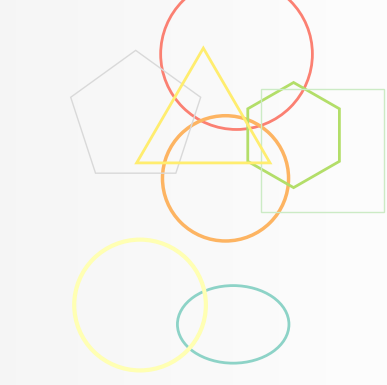[{"shape": "oval", "thickness": 2, "radius": 0.72, "center": [0.602, 0.157]}, {"shape": "circle", "thickness": 3, "radius": 0.85, "center": [0.361, 0.208]}, {"shape": "circle", "thickness": 2, "radius": 0.98, "center": [0.61, 0.859]}, {"shape": "circle", "thickness": 2.5, "radius": 0.81, "center": [0.582, 0.537]}, {"shape": "hexagon", "thickness": 2, "radius": 0.68, "center": [0.758, 0.649]}, {"shape": "pentagon", "thickness": 1, "radius": 0.88, "center": [0.35, 0.693]}, {"shape": "square", "thickness": 1, "radius": 0.8, "center": [0.832, 0.61]}, {"shape": "triangle", "thickness": 2, "radius": 0.99, "center": [0.525, 0.676]}]